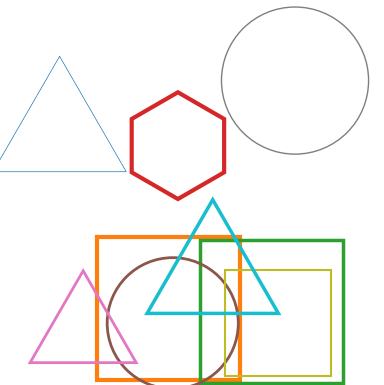[{"shape": "triangle", "thickness": 0.5, "radius": 1.0, "center": [0.155, 0.654]}, {"shape": "square", "thickness": 3, "radius": 0.93, "center": [0.438, 0.199]}, {"shape": "square", "thickness": 2.5, "radius": 0.93, "center": [0.705, 0.191]}, {"shape": "hexagon", "thickness": 3, "radius": 0.69, "center": [0.462, 0.622]}, {"shape": "circle", "thickness": 2, "radius": 0.85, "center": [0.449, 0.16]}, {"shape": "triangle", "thickness": 2, "radius": 0.8, "center": [0.216, 0.138]}, {"shape": "circle", "thickness": 1, "radius": 0.96, "center": [0.766, 0.791]}, {"shape": "square", "thickness": 1.5, "radius": 0.69, "center": [0.721, 0.161]}, {"shape": "triangle", "thickness": 2.5, "radius": 0.98, "center": [0.553, 0.284]}]